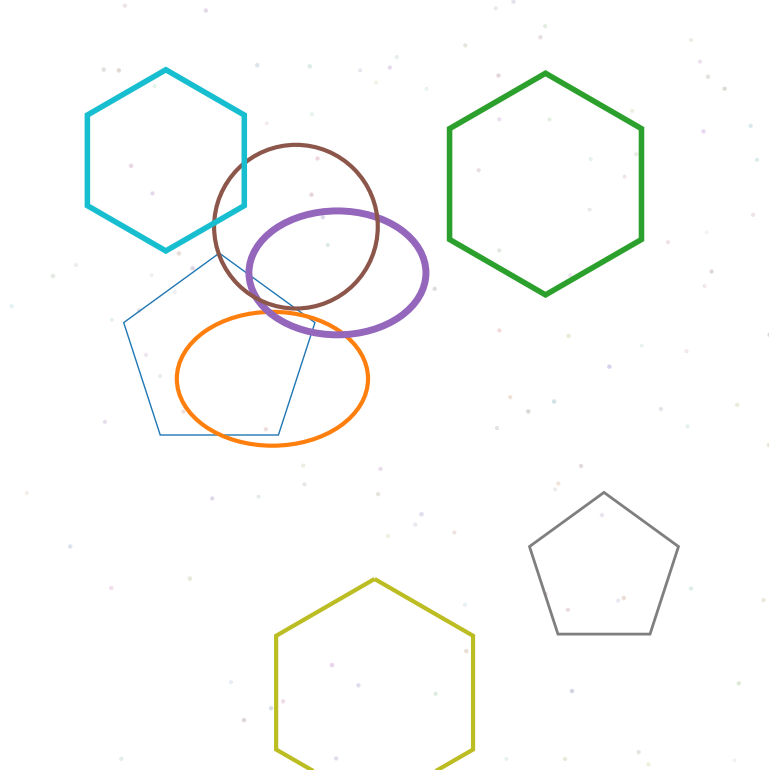[{"shape": "pentagon", "thickness": 0.5, "radius": 0.65, "center": [0.285, 0.541]}, {"shape": "oval", "thickness": 1.5, "radius": 0.62, "center": [0.354, 0.508]}, {"shape": "hexagon", "thickness": 2, "radius": 0.72, "center": [0.708, 0.761]}, {"shape": "oval", "thickness": 2.5, "radius": 0.57, "center": [0.438, 0.646]}, {"shape": "circle", "thickness": 1.5, "radius": 0.53, "center": [0.384, 0.706]}, {"shape": "pentagon", "thickness": 1, "radius": 0.51, "center": [0.784, 0.259]}, {"shape": "hexagon", "thickness": 1.5, "radius": 0.74, "center": [0.486, 0.1]}, {"shape": "hexagon", "thickness": 2, "radius": 0.59, "center": [0.215, 0.792]}]